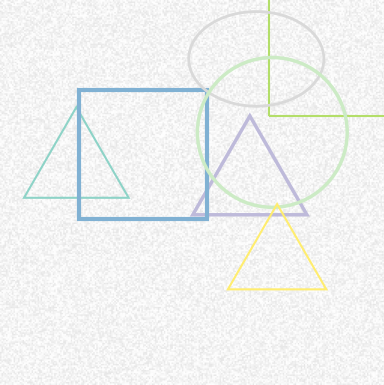[{"shape": "triangle", "thickness": 1.5, "radius": 0.78, "center": [0.198, 0.565]}, {"shape": "triangle", "thickness": 2.5, "radius": 0.86, "center": [0.649, 0.528]}, {"shape": "square", "thickness": 3, "radius": 0.84, "center": [0.371, 0.598]}, {"shape": "square", "thickness": 1.5, "radius": 0.88, "center": [0.875, 0.876]}, {"shape": "oval", "thickness": 2, "radius": 0.88, "center": [0.666, 0.847]}, {"shape": "circle", "thickness": 2.5, "radius": 0.97, "center": [0.707, 0.656]}, {"shape": "triangle", "thickness": 1.5, "radius": 0.74, "center": [0.72, 0.322]}]